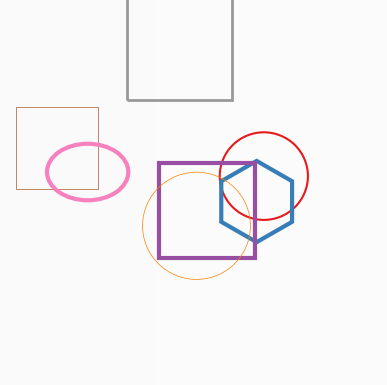[{"shape": "circle", "thickness": 1.5, "radius": 0.57, "center": [0.681, 0.543]}, {"shape": "hexagon", "thickness": 3, "radius": 0.53, "center": [0.662, 0.477]}, {"shape": "square", "thickness": 3, "radius": 0.62, "center": [0.534, 0.453]}, {"shape": "circle", "thickness": 0.5, "radius": 0.7, "center": [0.507, 0.414]}, {"shape": "square", "thickness": 0.5, "radius": 0.53, "center": [0.146, 0.616]}, {"shape": "oval", "thickness": 3, "radius": 0.52, "center": [0.226, 0.553]}, {"shape": "square", "thickness": 2, "radius": 0.68, "center": [0.463, 0.876]}]